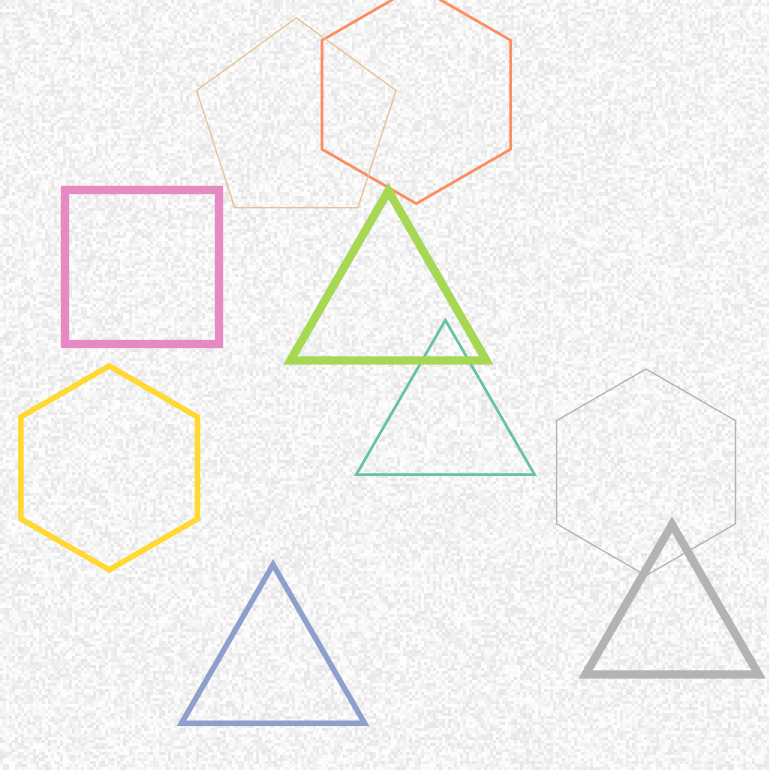[{"shape": "triangle", "thickness": 1, "radius": 0.67, "center": [0.578, 0.45]}, {"shape": "hexagon", "thickness": 1, "radius": 0.71, "center": [0.541, 0.877]}, {"shape": "triangle", "thickness": 2, "radius": 0.69, "center": [0.355, 0.129]}, {"shape": "square", "thickness": 3, "radius": 0.5, "center": [0.185, 0.654]}, {"shape": "triangle", "thickness": 3, "radius": 0.73, "center": [0.504, 0.605]}, {"shape": "hexagon", "thickness": 2, "radius": 0.66, "center": [0.142, 0.392]}, {"shape": "pentagon", "thickness": 0.5, "radius": 0.68, "center": [0.385, 0.841]}, {"shape": "hexagon", "thickness": 0.5, "radius": 0.67, "center": [0.839, 0.387]}, {"shape": "triangle", "thickness": 3, "radius": 0.65, "center": [0.873, 0.189]}]